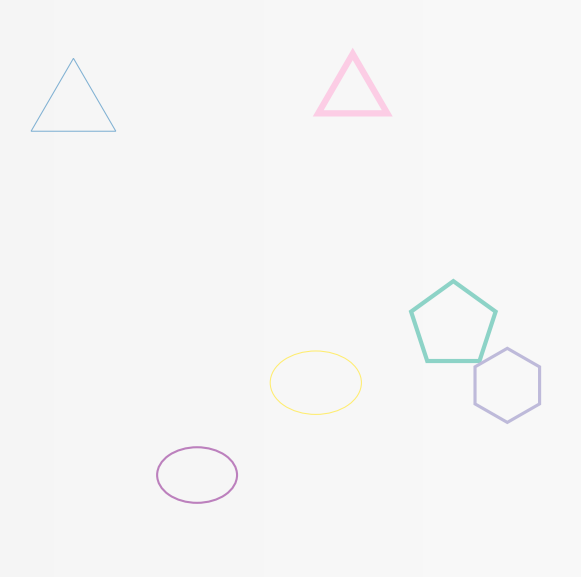[{"shape": "pentagon", "thickness": 2, "radius": 0.38, "center": [0.78, 0.436]}, {"shape": "hexagon", "thickness": 1.5, "radius": 0.32, "center": [0.873, 0.332]}, {"shape": "triangle", "thickness": 0.5, "radius": 0.42, "center": [0.126, 0.814]}, {"shape": "triangle", "thickness": 3, "radius": 0.34, "center": [0.607, 0.837]}, {"shape": "oval", "thickness": 1, "radius": 0.34, "center": [0.339, 0.177]}, {"shape": "oval", "thickness": 0.5, "radius": 0.39, "center": [0.543, 0.336]}]